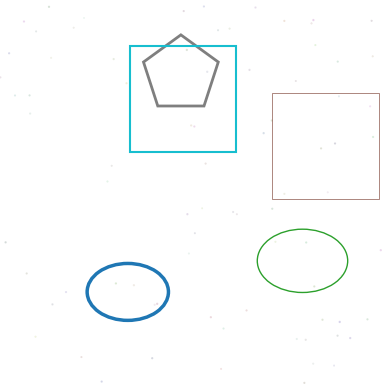[{"shape": "oval", "thickness": 2.5, "radius": 0.53, "center": [0.332, 0.242]}, {"shape": "oval", "thickness": 1, "radius": 0.59, "center": [0.786, 0.323]}, {"shape": "square", "thickness": 0.5, "radius": 0.69, "center": [0.846, 0.621]}, {"shape": "pentagon", "thickness": 2, "radius": 0.51, "center": [0.47, 0.807]}, {"shape": "square", "thickness": 1.5, "radius": 0.69, "center": [0.475, 0.743]}]